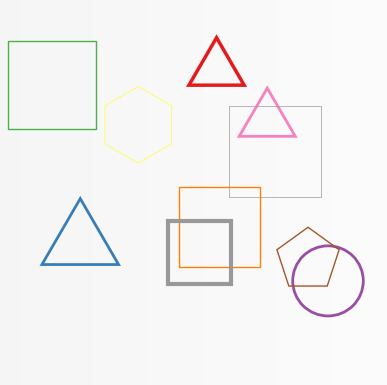[{"shape": "triangle", "thickness": 2.5, "radius": 0.41, "center": [0.559, 0.82]}, {"shape": "triangle", "thickness": 2, "radius": 0.57, "center": [0.207, 0.37]}, {"shape": "square", "thickness": 1, "radius": 0.57, "center": [0.134, 0.778]}, {"shape": "circle", "thickness": 2, "radius": 0.46, "center": [0.846, 0.27]}, {"shape": "square", "thickness": 1, "radius": 0.52, "center": [0.567, 0.41]}, {"shape": "hexagon", "thickness": 0.5, "radius": 0.5, "center": [0.357, 0.676]}, {"shape": "pentagon", "thickness": 1, "radius": 0.42, "center": [0.795, 0.325]}, {"shape": "triangle", "thickness": 2, "radius": 0.42, "center": [0.69, 0.688]}, {"shape": "square", "thickness": 3, "radius": 0.41, "center": [0.515, 0.344]}, {"shape": "square", "thickness": 0.5, "radius": 0.59, "center": [0.709, 0.607]}]